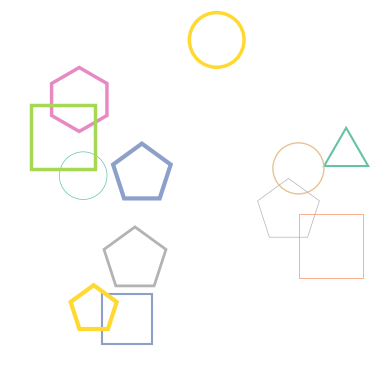[{"shape": "circle", "thickness": 0.5, "radius": 0.31, "center": [0.216, 0.544]}, {"shape": "triangle", "thickness": 1.5, "radius": 0.33, "center": [0.899, 0.602]}, {"shape": "square", "thickness": 0.5, "radius": 0.42, "center": [0.86, 0.362]}, {"shape": "pentagon", "thickness": 3, "radius": 0.39, "center": [0.369, 0.548]}, {"shape": "square", "thickness": 1.5, "radius": 0.33, "center": [0.329, 0.172]}, {"shape": "hexagon", "thickness": 2.5, "radius": 0.42, "center": [0.206, 0.742]}, {"shape": "square", "thickness": 2.5, "radius": 0.42, "center": [0.164, 0.644]}, {"shape": "circle", "thickness": 2.5, "radius": 0.36, "center": [0.563, 0.896]}, {"shape": "pentagon", "thickness": 3, "radius": 0.31, "center": [0.243, 0.196]}, {"shape": "circle", "thickness": 1, "radius": 0.33, "center": [0.775, 0.563]}, {"shape": "pentagon", "thickness": 0.5, "radius": 0.42, "center": [0.749, 0.452]}, {"shape": "pentagon", "thickness": 2, "radius": 0.42, "center": [0.351, 0.326]}]